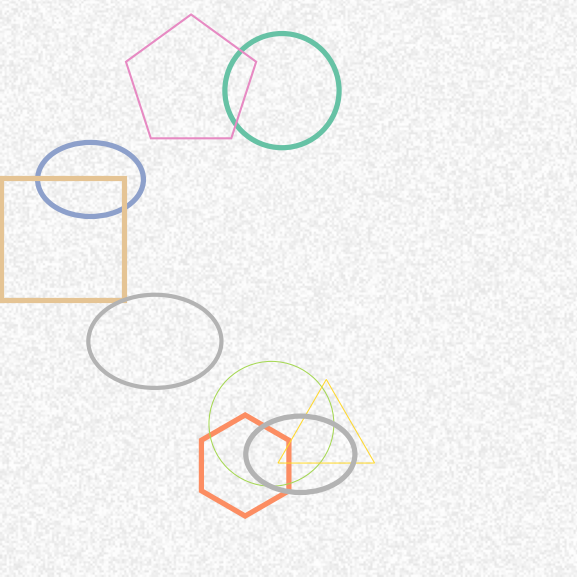[{"shape": "circle", "thickness": 2.5, "radius": 0.49, "center": [0.488, 0.842]}, {"shape": "hexagon", "thickness": 2.5, "radius": 0.44, "center": [0.425, 0.193]}, {"shape": "oval", "thickness": 2.5, "radius": 0.46, "center": [0.157, 0.688]}, {"shape": "pentagon", "thickness": 1, "radius": 0.59, "center": [0.331, 0.856]}, {"shape": "circle", "thickness": 0.5, "radius": 0.54, "center": [0.47, 0.265]}, {"shape": "triangle", "thickness": 0.5, "radius": 0.48, "center": [0.565, 0.246]}, {"shape": "square", "thickness": 2.5, "radius": 0.53, "center": [0.108, 0.585]}, {"shape": "oval", "thickness": 2, "radius": 0.58, "center": [0.268, 0.408]}, {"shape": "oval", "thickness": 2.5, "radius": 0.47, "center": [0.52, 0.212]}]